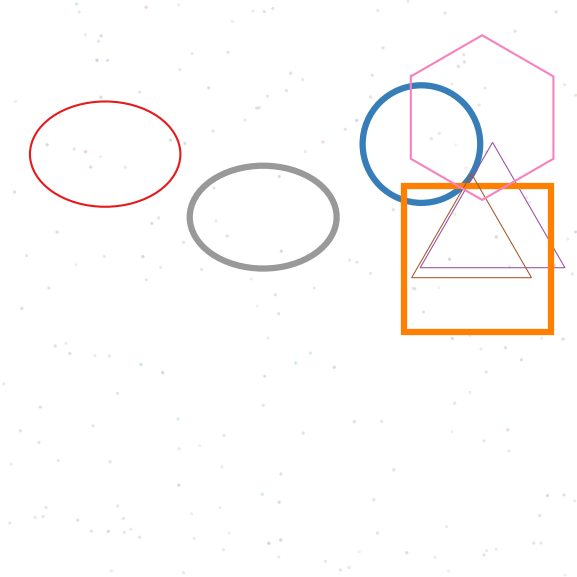[{"shape": "oval", "thickness": 1, "radius": 0.65, "center": [0.182, 0.732]}, {"shape": "circle", "thickness": 3, "radius": 0.51, "center": [0.73, 0.75]}, {"shape": "triangle", "thickness": 0.5, "radius": 0.72, "center": [0.853, 0.608]}, {"shape": "square", "thickness": 3, "radius": 0.63, "center": [0.827, 0.551]}, {"shape": "triangle", "thickness": 0.5, "radius": 0.6, "center": [0.817, 0.578]}, {"shape": "hexagon", "thickness": 1, "radius": 0.71, "center": [0.835, 0.796]}, {"shape": "oval", "thickness": 3, "radius": 0.64, "center": [0.456, 0.623]}]